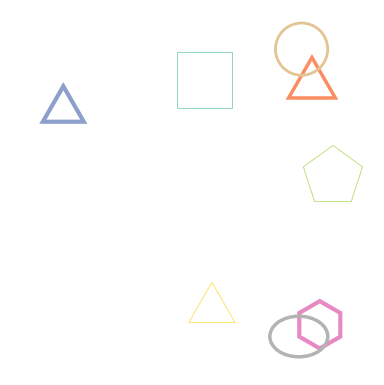[{"shape": "square", "thickness": 0.5, "radius": 0.36, "center": [0.531, 0.792]}, {"shape": "triangle", "thickness": 2.5, "radius": 0.35, "center": [0.81, 0.781]}, {"shape": "triangle", "thickness": 3, "radius": 0.31, "center": [0.164, 0.715]}, {"shape": "hexagon", "thickness": 3, "radius": 0.31, "center": [0.831, 0.156]}, {"shape": "pentagon", "thickness": 0.5, "radius": 0.4, "center": [0.865, 0.542]}, {"shape": "triangle", "thickness": 0.5, "radius": 0.35, "center": [0.55, 0.197]}, {"shape": "circle", "thickness": 2, "radius": 0.34, "center": [0.783, 0.872]}, {"shape": "oval", "thickness": 2.5, "radius": 0.38, "center": [0.776, 0.126]}]